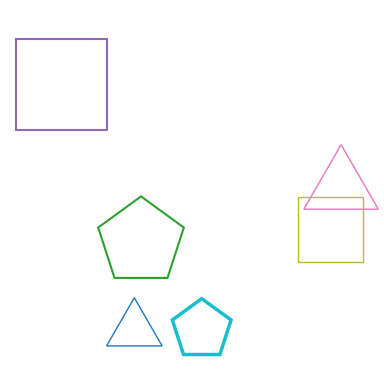[{"shape": "triangle", "thickness": 1, "radius": 0.42, "center": [0.349, 0.143]}, {"shape": "pentagon", "thickness": 1.5, "radius": 0.59, "center": [0.366, 0.373]}, {"shape": "square", "thickness": 1.5, "radius": 0.59, "center": [0.16, 0.781]}, {"shape": "triangle", "thickness": 1, "radius": 0.56, "center": [0.886, 0.512]}, {"shape": "square", "thickness": 1, "radius": 0.42, "center": [0.858, 0.404]}, {"shape": "pentagon", "thickness": 2.5, "radius": 0.4, "center": [0.524, 0.144]}]